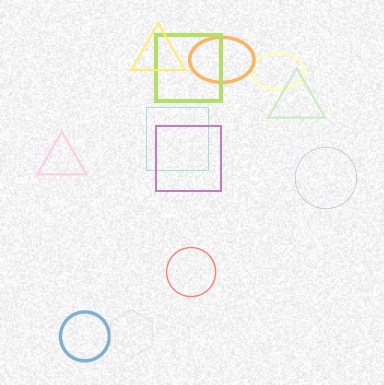[{"shape": "square", "thickness": 0.5, "radius": 0.41, "center": [0.46, 0.64]}, {"shape": "oval", "thickness": 1.5, "radius": 0.34, "center": [0.723, 0.815]}, {"shape": "circle", "thickness": 0.5, "radius": 0.4, "center": [0.847, 0.538]}, {"shape": "circle", "thickness": 1, "radius": 0.32, "center": [0.496, 0.293]}, {"shape": "circle", "thickness": 2.5, "radius": 0.32, "center": [0.22, 0.126]}, {"shape": "oval", "thickness": 2.5, "radius": 0.42, "center": [0.576, 0.845]}, {"shape": "square", "thickness": 3, "radius": 0.43, "center": [0.49, 0.822]}, {"shape": "triangle", "thickness": 1.5, "radius": 0.37, "center": [0.161, 0.584]}, {"shape": "hexagon", "thickness": 0.5, "radius": 0.31, "center": [0.341, 0.133]}, {"shape": "square", "thickness": 1.5, "radius": 0.42, "center": [0.489, 0.588]}, {"shape": "triangle", "thickness": 1.5, "radius": 0.43, "center": [0.771, 0.737]}, {"shape": "triangle", "thickness": 1.5, "radius": 0.4, "center": [0.411, 0.858]}]